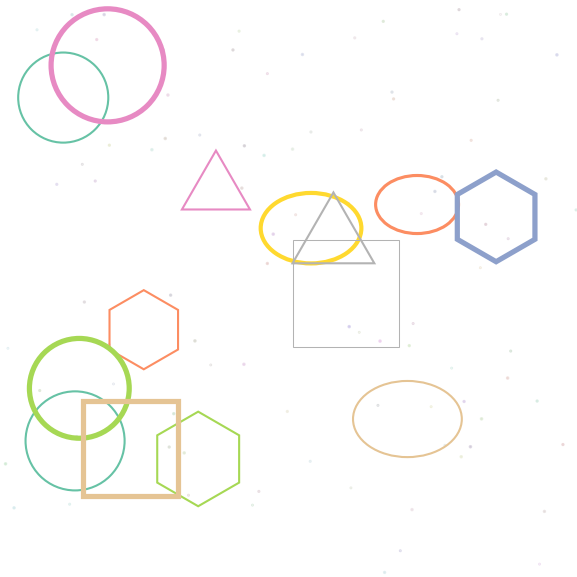[{"shape": "circle", "thickness": 1, "radius": 0.43, "center": [0.13, 0.236]}, {"shape": "circle", "thickness": 1, "radius": 0.39, "center": [0.11, 0.83]}, {"shape": "hexagon", "thickness": 1, "radius": 0.34, "center": [0.249, 0.428]}, {"shape": "oval", "thickness": 1.5, "radius": 0.36, "center": [0.722, 0.645]}, {"shape": "hexagon", "thickness": 2.5, "radius": 0.39, "center": [0.859, 0.624]}, {"shape": "circle", "thickness": 2.5, "radius": 0.49, "center": [0.186, 0.886]}, {"shape": "triangle", "thickness": 1, "radius": 0.34, "center": [0.374, 0.67]}, {"shape": "hexagon", "thickness": 1, "radius": 0.41, "center": [0.343, 0.204]}, {"shape": "circle", "thickness": 2.5, "radius": 0.43, "center": [0.137, 0.327]}, {"shape": "oval", "thickness": 2, "radius": 0.44, "center": [0.539, 0.604]}, {"shape": "oval", "thickness": 1, "radius": 0.47, "center": [0.705, 0.274]}, {"shape": "square", "thickness": 2.5, "radius": 0.41, "center": [0.226, 0.223]}, {"shape": "triangle", "thickness": 1, "radius": 0.41, "center": [0.577, 0.584]}, {"shape": "square", "thickness": 0.5, "radius": 0.46, "center": [0.599, 0.491]}]